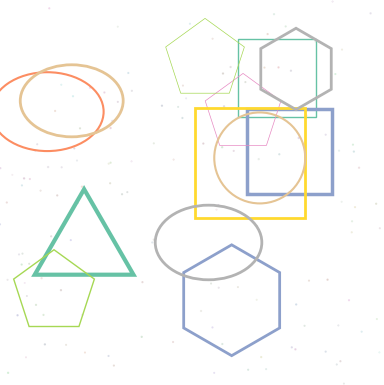[{"shape": "triangle", "thickness": 3, "radius": 0.74, "center": [0.218, 0.361]}, {"shape": "square", "thickness": 1, "radius": 0.51, "center": [0.72, 0.798]}, {"shape": "oval", "thickness": 1.5, "radius": 0.73, "center": [0.123, 0.71]}, {"shape": "square", "thickness": 2.5, "radius": 0.55, "center": [0.752, 0.607]}, {"shape": "hexagon", "thickness": 2, "radius": 0.72, "center": [0.602, 0.22]}, {"shape": "pentagon", "thickness": 0.5, "radius": 0.52, "center": [0.631, 0.706]}, {"shape": "pentagon", "thickness": 1, "radius": 0.55, "center": [0.14, 0.241]}, {"shape": "pentagon", "thickness": 0.5, "radius": 0.54, "center": [0.533, 0.845]}, {"shape": "square", "thickness": 2, "radius": 0.72, "center": [0.65, 0.577]}, {"shape": "oval", "thickness": 2, "radius": 0.67, "center": [0.186, 0.738]}, {"shape": "circle", "thickness": 1.5, "radius": 0.59, "center": [0.675, 0.59]}, {"shape": "oval", "thickness": 2, "radius": 0.69, "center": [0.542, 0.37]}, {"shape": "hexagon", "thickness": 2, "radius": 0.53, "center": [0.769, 0.821]}]